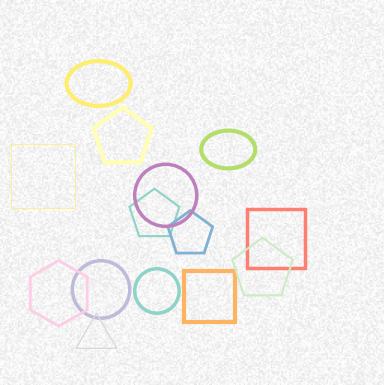[{"shape": "circle", "thickness": 2.5, "radius": 0.29, "center": [0.408, 0.244]}, {"shape": "pentagon", "thickness": 1.5, "radius": 0.34, "center": [0.401, 0.442]}, {"shape": "pentagon", "thickness": 3, "radius": 0.4, "center": [0.318, 0.642]}, {"shape": "circle", "thickness": 2.5, "radius": 0.37, "center": [0.262, 0.248]}, {"shape": "square", "thickness": 2.5, "radius": 0.38, "center": [0.716, 0.381]}, {"shape": "pentagon", "thickness": 2, "radius": 0.31, "center": [0.494, 0.392]}, {"shape": "square", "thickness": 3, "radius": 0.33, "center": [0.544, 0.23]}, {"shape": "oval", "thickness": 3, "radius": 0.35, "center": [0.593, 0.612]}, {"shape": "hexagon", "thickness": 2, "radius": 0.43, "center": [0.153, 0.238]}, {"shape": "triangle", "thickness": 1, "radius": 0.31, "center": [0.25, 0.126]}, {"shape": "circle", "thickness": 2.5, "radius": 0.4, "center": [0.431, 0.493]}, {"shape": "pentagon", "thickness": 1.5, "radius": 0.41, "center": [0.682, 0.3]}, {"shape": "square", "thickness": 0.5, "radius": 0.42, "center": [0.112, 0.543]}, {"shape": "oval", "thickness": 3, "radius": 0.42, "center": [0.256, 0.783]}]